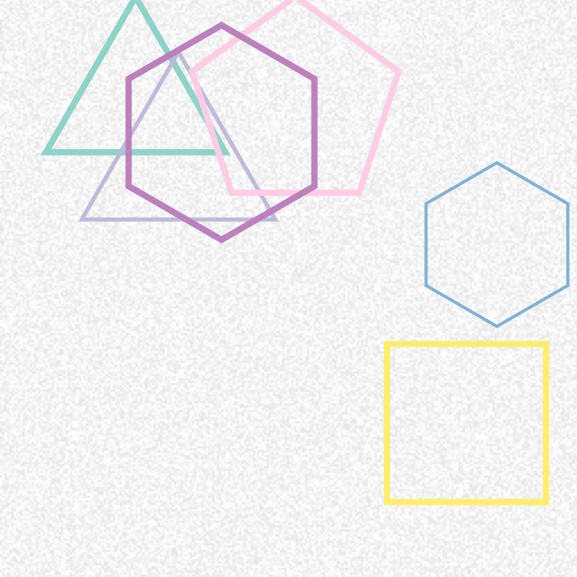[{"shape": "triangle", "thickness": 3, "radius": 0.9, "center": [0.235, 0.825]}, {"shape": "triangle", "thickness": 2, "radius": 0.97, "center": [0.309, 0.716]}, {"shape": "hexagon", "thickness": 1.5, "radius": 0.71, "center": [0.86, 0.576]}, {"shape": "pentagon", "thickness": 3, "radius": 0.94, "center": [0.511, 0.817]}, {"shape": "hexagon", "thickness": 3, "radius": 0.93, "center": [0.384, 0.77]}, {"shape": "square", "thickness": 3, "radius": 0.69, "center": [0.807, 0.267]}]